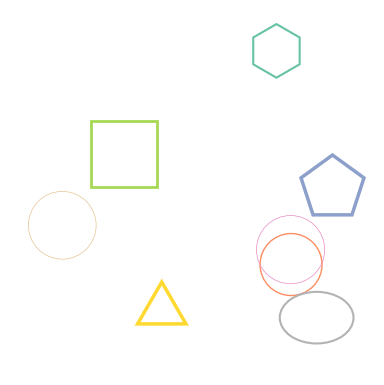[{"shape": "hexagon", "thickness": 1.5, "radius": 0.35, "center": [0.718, 0.868]}, {"shape": "circle", "thickness": 1, "radius": 0.4, "center": [0.756, 0.313]}, {"shape": "pentagon", "thickness": 2.5, "radius": 0.43, "center": [0.864, 0.511]}, {"shape": "circle", "thickness": 0.5, "radius": 0.44, "center": [0.755, 0.352]}, {"shape": "square", "thickness": 2, "radius": 0.43, "center": [0.322, 0.6]}, {"shape": "triangle", "thickness": 2.5, "radius": 0.36, "center": [0.42, 0.195]}, {"shape": "circle", "thickness": 0.5, "radius": 0.44, "center": [0.162, 0.415]}, {"shape": "oval", "thickness": 1.5, "radius": 0.48, "center": [0.822, 0.175]}]